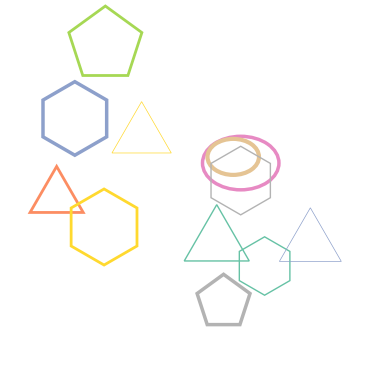[{"shape": "triangle", "thickness": 1, "radius": 0.49, "center": [0.563, 0.371]}, {"shape": "hexagon", "thickness": 1, "radius": 0.38, "center": [0.687, 0.309]}, {"shape": "triangle", "thickness": 2, "radius": 0.4, "center": [0.147, 0.488]}, {"shape": "triangle", "thickness": 0.5, "radius": 0.46, "center": [0.806, 0.367]}, {"shape": "hexagon", "thickness": 2.5, "radius": 0.48, "center": [0.194, 0.692]}, {"shape": "oval", "thickness": 2.5, "radius": 0.5, "center": [0.625, 0.576]}, {"shape": "pentagon", "thickness": 2, "radius": 0.5, "center": [0.274, 0.885]}, {"shape": "triangle", "thickness": 0.5, "radius": 0.44, "center": [0.368, 0.647]}, {"shape": "hexagon", "thickness": 2, "radius": 0.49, "center": [0.27, 0.41]}, {"shape": "oval", "thickness": 3, "radius": 0.33, "center": [0.606, 0.593]}, {"shape": "pentagon", "thickness": 2.5, "radius": 0.36, "center": [0.581, 0.215]}, {"shape": "hexagon", "thickness": 1, "radius": 0.45, "center": [0.625, 0.531]}]